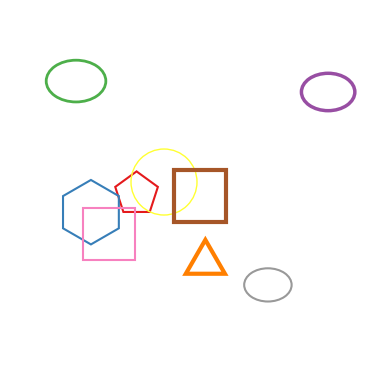[{"shape": "pentagon", "thickness": 1.5, "radius": 0.29, "center": [0.355, 0.497]}, {"shape": "hexagon", "thickness": 1.5, "radius": 0.42, "center": [0.236, 0.449]}, {"shape": "oval", "thickness": 2, "radius": 0.39, "center": [0.197, 0.789]}, {"shape": "oval", "thickness": 2.5, "radius": 0.35, "center": [0.852, 0.761]}, {"shape": "triangle", "thickness": 3, "radius": 0.29, "center": [0.533, 0.318]}, {"shape": "circle", "thickness": 1, "radius": 0.43, "center": [0.426, 0.527]}, {"shape": "square", "thickness": 3, "radius": 0.34, "center": [0.519, 0.49]}, {"shape": "square", "thickness": 1.5, "radius": 0.34, "center": [0.283, 0.393]}, {"shape": "oval", "thickness": 1.5, "radius": 0.31, "center": [0.696, 0.26]}]